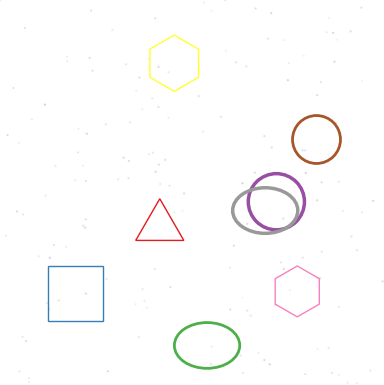[{"shape": "triangle", "thickness": 1, "radius": 0.36, "center": [0.415, 0.412]}, {"shape": "square", "thickness": 1, "radius": 0.36, "center": [0.196, 0.238]}, {"shape": "oval", "thickness": 2, "radius": 0.42, "center": [0.538, 0.103]}, {"shape": "circle", "thickness": 2.5, "radius": 0.36, "center": [0.718, 0.476]}, {"shape": "hexagon", "thickness": 1, "radius": 0.37, "center": [0.452, 0.836]}, {"shape": "circle", "thickness": 2, "radius": 0.31, "center": [0.822, 0.638]}, {"shape": "hexagon", "thickness": 1, "radius": 0.33, "center": [0.772, 0.243]}, {"shape": "oval", "thickness": 2.5, "radius": 0.42, "center": [0.689, 0.453]}]